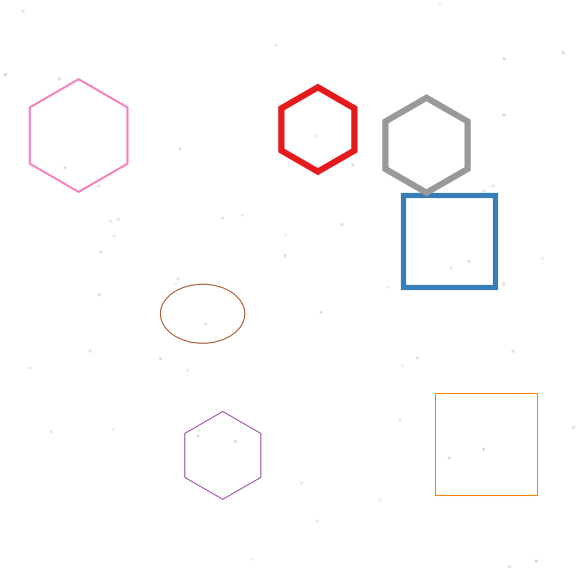[{"shape": "hexagon", "thickness": 3, "radius": 0.37, "center": [0.55, 0.775]}, {"shape": "square", "thickness": 2.5, "radius": 0.4, "center": [0.778, 0.582]}, {"shape": "hexagon", "thickness": 0.5, "radius": 0.38, "center": [0.386, 0.211]}, {"shape": "square", "thickness": 0.5, "radius": 0.44, "center": [0.841, 0.229]}, {"shape": "oval", "thickness": 0.5, "radius": 0.37, "center": [0.351, 0.456]}, {"shape": "hexagon", "thickness": 1, "radius": 0.49, "center": [0.136, 0.764]}, {"shape": "hexagon", "thickness": 3, "radius": 0.41, "center": [0.739, 0.748]}]